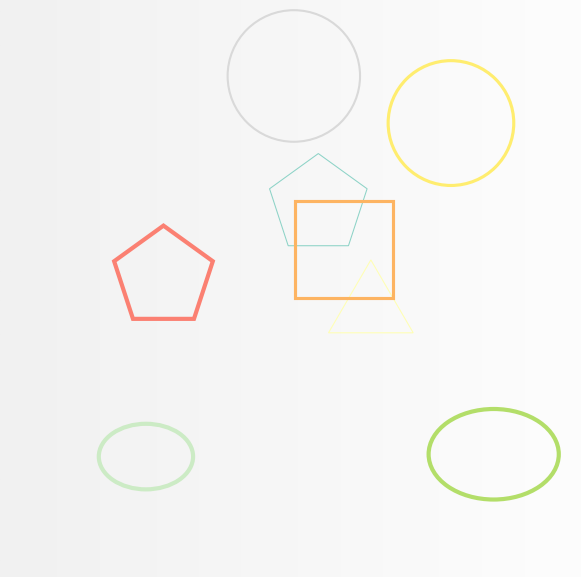[{"shape": "pentagon", "thickness": 0.5, "radius": 0.44, "center": [0.548, 0.645]}, {"shape": "triangle", "thickness": 0.5, "radius": 0.42, "center": [0.638, 0.465]}, {"shape": "pentagon", "thickness": 2, "radius": 0.45, "center": [0.281, 0.519]}, {"shape": "square", "thickness": 1.5, "radius": 0.42, "center": [0.592, 0.567]}, {"shape": "oval", "thickness": 2, "radius": 0.56, "center": [0.849, 0.213]}, {"shape": "circle", "thickness": 1, "radius": 0.57, "center": [0.506, 0.868]}, {"shape": "oval", "thickness": 2, "radius": 0.41, "center": [0.251, 0.209]}, {"shape": "circle", "thickness": 1.5, "radius": 0.54, "center": [0.776, 0.786]}]